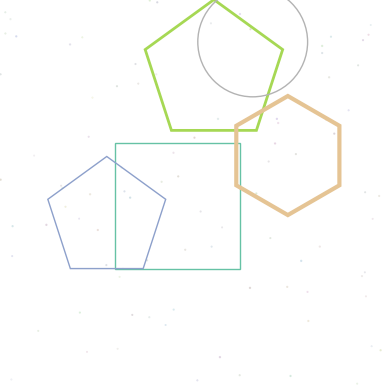[{"shape": "square", "thickness": 1, "radius": 0.81, "center": [0.461, 0.465]}, {"shape": "pentagon", "thickness": 1, "radius": 0.8, "center": [0.277, 0.433]}, {"shape": "pentagon", "thickness": 2, "radius": 0.94, "center": [0.556, 0.813]}, {"shape": "hexagon", "thickness": 3, "radius": 0.77, "center": [0.748, 0.596]}, {"shape": "circle", "thickness": 1, "radius": 0.71, "center": [0.656, 0.891]}]